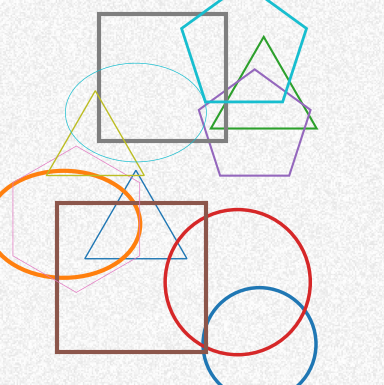[{"shape": "triangle", "thickness": 1, "radius": 0.77, "center": [0.353, 0.405]}, {"shape": "circle", "thickness": 2.5, "radius": 0.73, "center": [0.674, 0.106]}, {"shape": "oval", "thickness": 3, "radius": 0.99, "center": [0.166, 0.417]}, {"shape": "triangle", "thickness": 1.5, "radius": 0.79, "center": [0.685, 0.746]}, {"shape": "circle", "thickness": 2.5, "radius": 0.94, "center": [0.617, 0.267]}, {"shape": "pentagon", "thickness": 1.5, "radius": 0.76, "center": [0.661, 0.667]}, {"shape": "square", "thickness": 3, "radius": 0.97, "center": [0.342, 0.279]}, {"shape": "hexagon", "thickness": 0.5, "radius": 0.95, "center": [0.198, 0.431]}, {"shape": "square", "thickness": 3, "radius": 0.82, "center": [0.422, 0.799]}, {"shape": "triangle", "thickness": 1, "radius": 0.73, "center": [0.248, 0.618]}, {"shape": "oval", "thickness": 0.5, "radius": 0.92, "center": [0.353, 0.708]}, {"shape": "pentagon", "thickness": 2, "radius": 0.85, "center": [0.634, 0.873]}]